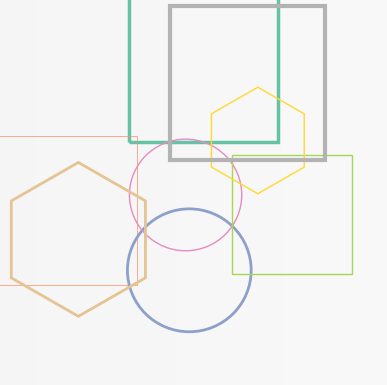[{"shape": "square", "thickness": 2.5, "radius": 0.96, "center": [0.526, 0.824]}, {"shape": "square", "thickness": 0.5, "radius": 0.97, "center": [0.159, 0.453]}, {"shape": "circle", "thickness": 2, "radius": 0.8, "center": [0.489, 0.298]}, {"shape": "circle", "thickness": 1, "radius": 0.72, "center": [0.479, 0.494]}, {"shape": "square", "thickness": 1, "radius": 0.77, "center": [0.753, 0.442]}, {"shape": "hexagon", "thickness": 1, "radius": 0.69, "center": [0.665, 0.635]}, {"shape": "hexagon", "thickness": 2, "radius": 1.0, "center": [0.202, 0.378]}, {"shape": "square", "thickness": 3, "radius": 1.0, "center": [0.639, 0.783]}]